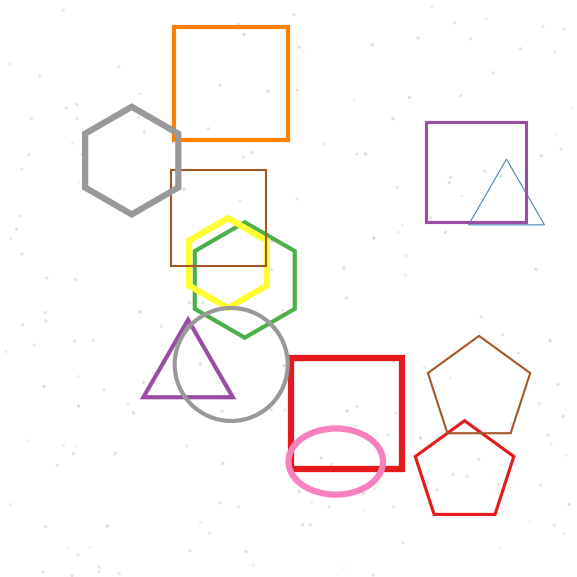[{"shape": "square", "thickness": 3, "radius": 0.48, "center": [0.601, 0.283]}, {"shape": "pentagon", "thickness": 1.5, "radius": 0.45, "center": [0.804, 0.181]}, {"shape": "triangle", "thickness": 0.5, "radius": 0.38, "center": [0.877, 0.648]}, {"shape": "hexagon", "thickness": 2, "radius": 0.5, "center": [0.424, 0.514]}, {"shape": "triangle", "thickness": 2, "radius": 0.45, "center": [0.326, 0.356]}, {"shape": "square", "thickness": 1.5, "radius": 0.43, "center": [0.824, 0.701]}, {"shape": "square", "thickness": 2, "radius": 0.49, "center": [0.4, 0.855]}, {"shape": "hexagon", "thickness": 3, "radius": 0.39, "center": [0.395, 0.544]}, {"shape": "square", "thickness": 1, "radius": 0.41, "center": [0.378, 0.621]}, {"shape": "pentagon", "thickness": 1, "radius": 0.47, "center": [0.829, 0.324]}, {"shape": "oval", "thickness": 3, "radius": 0.41, "center": [0.581, 0.2]}, {"shape": "hexagon", "thickness": 3, "radius": 0.47, "center": [0.228, 0.721]}, {"shape": "circle", "thickness": 2, "radius": 0.49, "center": [0.4, 0.368]}]